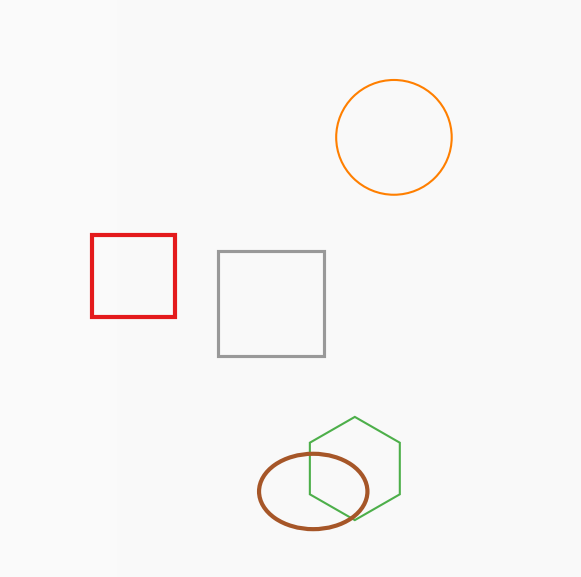[{"shape": "square", "thickness": 2, "radius": 0.36, "center": [0.23, 0.521]}, {"shape": "hexagon", "thickness": 1, "radius": 0.45, "center": [0.61, 0.188]}, {"shape": "circle", "thickness": 1, "radius": 0.5, "center": [0.678, 0.761]}, {"shape": "oval", "thickness": 2, "radius": 0.47, "center": [0.539, 0.148]}, {"shape": "square", "thickness": 1.5, "radius": 0.45, "center": [0.466, 0.473]}]